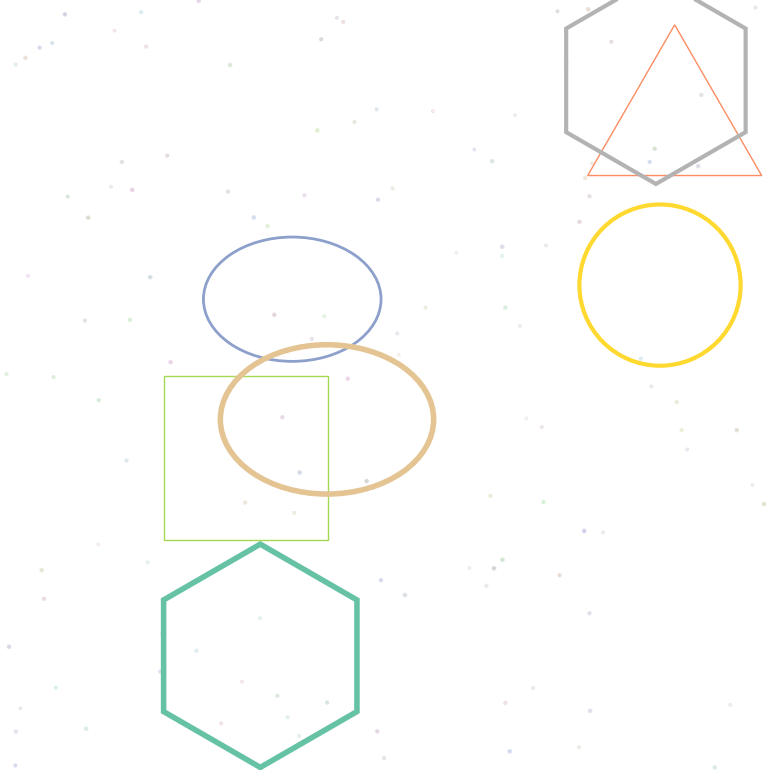[{"shape": "hexagon", "thickness": 2, "radius": 0.72, "center": [0.338, 0.148]}, {"shape": "triangle", "thickness": 0.5, "radius": 0.65, "center": [0.876, 0.837]}, {"shape": "oval", "thickness": 1, "radius": 0.58, "center": [0.38, 0.611]}, {"shape": "square", "thickness": 0.5, "radius": 0.53, "center": [0.319, 0.405]}, {"shape": "circle", "thickness": 1.5, "radius": 0.52, "center": [0.857, 0.63]}, {"shape": "oval", "thickness": 2, "radius": 0.69, "center": [0.425, 0.455]}, {"shape": "hexagon", "thickness": 1.5, "radius": 0.67, "center": [0.852, 0.896]}]